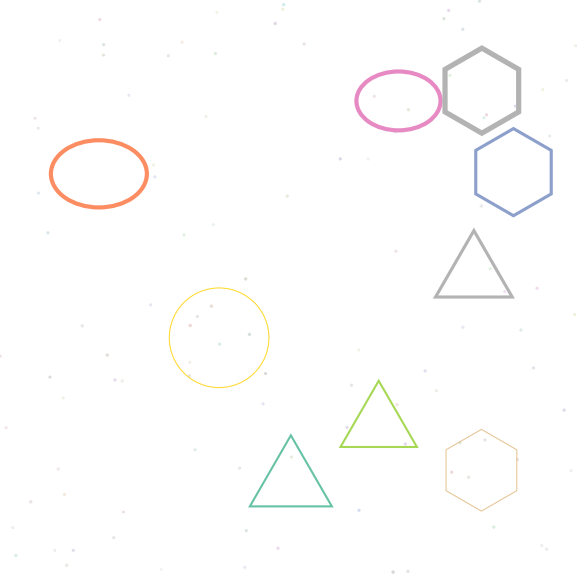[{"shape": "triangle", "thickness": 1, "radius": 0.41, "center": [0.504, 0.163]}, {"shape": "oval", "thickness": 2, "radius": 0.42, "center": [0.171, 0.698]}, {"shape": "hexagon", "thickness": 1.5, "radius": 0.38, "center": [0.889, 0.701]}, {"shape": "oval", "thickness": 2, "radius": 0.36, "center": [0.69, 0.824]}, {"shape": "triangle", "thickness": 1, "radius": 0.38, "center": [0.656, 0.263]}, {"shape": "circle", "thickness": 0.5, "radius": 0.43, "center": [0.379, 0.414]}, {"shape": "hexagon", "thickness": 0.5, "radius": 0.35, "center": [0.834, 0.185]}, {"shape": "hexagon", "thickness": 2.5, "radius": 0.37, "center": [0.834, 0.842]}, {"shape": "triangle", "thickness": 1.5, "radius": 0.38, "center": [0.821, 0.523]}]